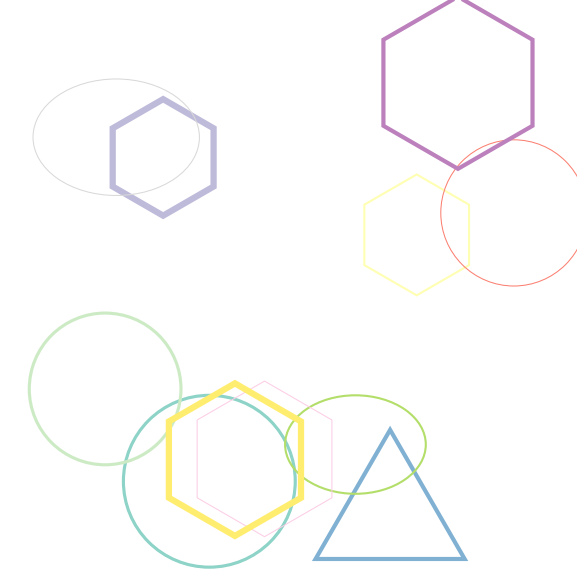[{"shape": "circle", "thickness": 1.5, "radius": 0.74, "center": [0.362, 0.166]}, {"shape": "hexagon", "thickness": 1, "radius": 0.52, "center": [0.722, 0.592]}, {"shape": "hexagon", "thickness": 3, "radius": 0.5, "center": [0.282, 0.727]}, {"shape": "circle", "thickness": 0.5, "radius": 0.63, "center": [0.89, 0.63]}, {"shape": "triangle", "thickness": 2, "radius": 0.75, "center": [0.676, 0.106]}, {"shape": "oval", "thickness": 1, "radius": 0.61, "center": [0.615, 0.229]}, {"shape": "hexagon", "thickness": 0.5, "radius": 0.67, "center": [0.458, 0.205]}, {"shape": "oval", "thickness": 0.5, "radius": 0.72, "center": [0.201, 0.762]}, {"shape": "hexagon", "thickness": 2, "radius": 0.75, "center": [0.793, 0.856]}, {"shape": "circle", "thickness": 1.5, "radius": 0.66, "center": [0.182, 0.326]}, {"shape": "hexagon", "thickness": 3, "radius": 0.66, "center": [0.407, 0.203]}]